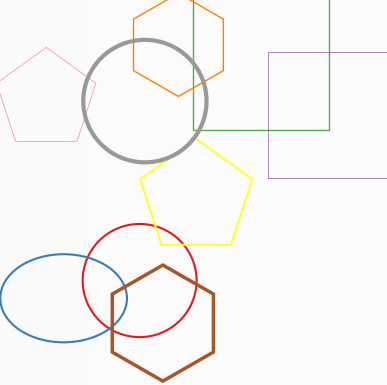[{"shape": "circle", "thickness": 1.5, "radius": 0.73, "center": [0.36, 0.271]}, {"shape": "oval", "thickness": 1.5, "radius": 0.82, "center": [0.164, 0.225]}, {"shape": "square", "thickness": 1, "radius": 0.88, "center": [0.674, 0.837]}, {"shape": "square", "thickness": 0.5, "radius": 0.82, "center": [0.854, 0.701]}, {"shape": "hexagon", "thickness": 1, "radius": 0.67, "center": [0.46, 0.883]}, {"shape": "pentagon", "thickness": 1.5, "radius": 0.76, "center": [0.506, 0.487]}, {"shape": "hexagon", "thickness": 2.5, "radius": 0.75, "center": [0.42, 0.161]}, {"shape": "pentagon", "thickness": 0.5, "radius": 0.67, "center": [0.119, 0.742]}, {"shape": "circle", "thickness": 3, "radius": 0.8, "center": [0.374, 0.737]}]